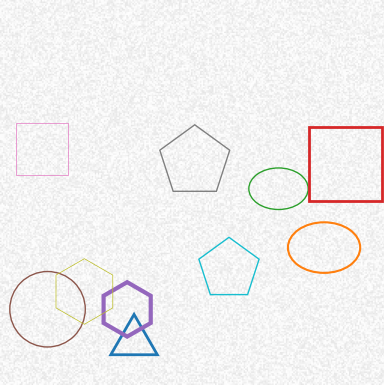[{"shape": "triangle", "thickness": 2, "radius": 0.35, "center": [0.348, 0.114]}, {"shape": "oval", "thickness": 1.5, "radius": 0.47, "center": [0.842, 0.357]}, {"shape": "oval", "thickness": 1, "radius": 0.39, "center": [0.723, 0.51]}, {"shape": "square", "thickness": 2, "radius": 0.48, "center": [0.897, 0.574]}, {"shape": "hexagon", "thickness": 3, "radius": 0.35, "center": [0.33, 0.196]}, {"shape": "circle", "thickness": 1, "radius": 0.49, "center": [0.123, 0.197]}, {"shape": "square", "thickness": 0.5, "radius": 0.34, "center": [0.109, 0.613]}, {"shape": "pentagon", "thickness": 1, "radius": 0.48, "center": [0.506, 0.58]}, {"shape": "hexagon", "thickness": 0.5, "radius": 0.43, "center": [0.219, 0.243]}, {"shape": "pentagon", "thickness": 1, "radius": 0.41, "center": [0.595, 0.301]}]